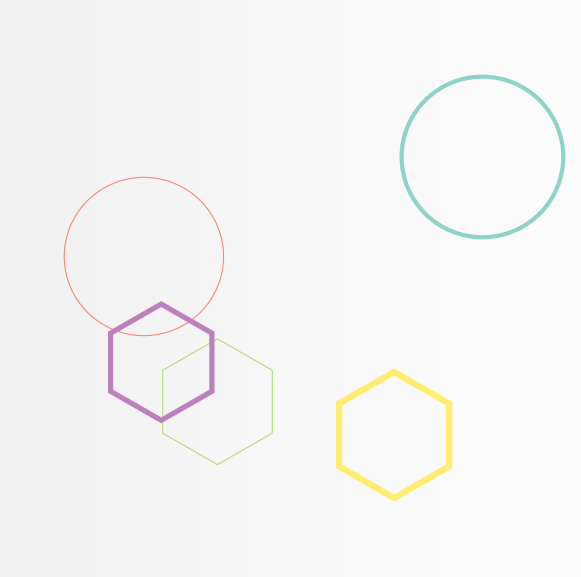[{"shape": "circle", "thickness": 2, "radius": 0.7, "center": [0.83, 0.727]}, {"shape": "circle", "thickness": 0.5, "radius": 0.69, "center": [0.248, 0.555]}, {"shape": "hexagon", "thickness": 0.5, "radius": 0.54, "center": [0.374, 0.304]}, {"shape": "hexagon", "thickness": 2.5, "radius": 0.5, "center": [0.277, 0.372]}, {"shape": "hexagon", "thickness": 3, "radius": 0.55, "center": [0.678, 0.246]}]